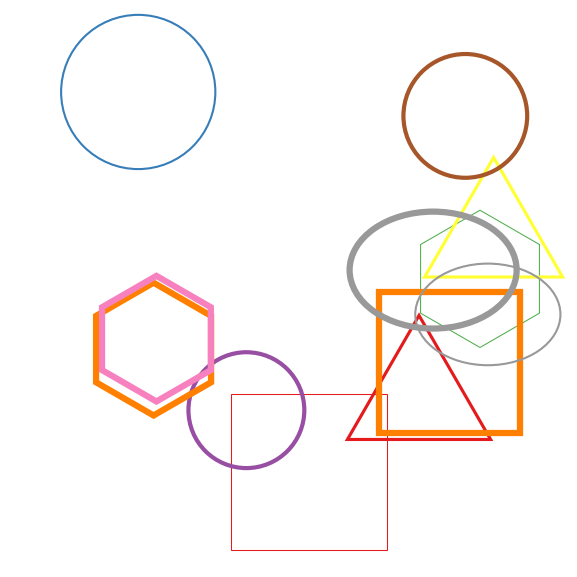[{"shape": "square", "thickness": 0.5, "radius": 0.68, "center": [0.535, 0.182]}, {"shape": "triangle", "thickness": 1.5, "radius": 0.72, "center": [0.726, 0.31]}, {"shape": "circle", "thickness": 1, "radius": 0.67, "center": [0.239, 0.84]}, {"shape": "hexagon", "thickness": 0.5, "radius": 0.59, "center": [0.831, 0.516]}, {"shape": "circle", "thickness": 2, "radius": 0.5, "center": [0.427, 0.289]}, {"shape": "square", "thickness": 3, "radius": 0.61, "center": [0.778, 0.371]}, {"shape": "hexagon", "thickness": 3, "radius": 0.57, "center": [0.266, 0.395]}, {"shape": "triangle", "thickness": 1.5, "radius": 0.69, "center": [0.855, 0.588]}, {"shape": "circle", "thickness": 2, "radius": 0.54, "center": [0.806, 0.798]}, {"shape": "hexagon", "thickness": 3, "radius": 0.54, "center": [0.271, 0.413]}, {"shape": "oval", "thickness": 3, "radius": 0.72, "center": [0.75, 0.531]}, {"shape": "oval", "thickness": 1, "radius": 0.63, "center": [0.845, 0.455]}]